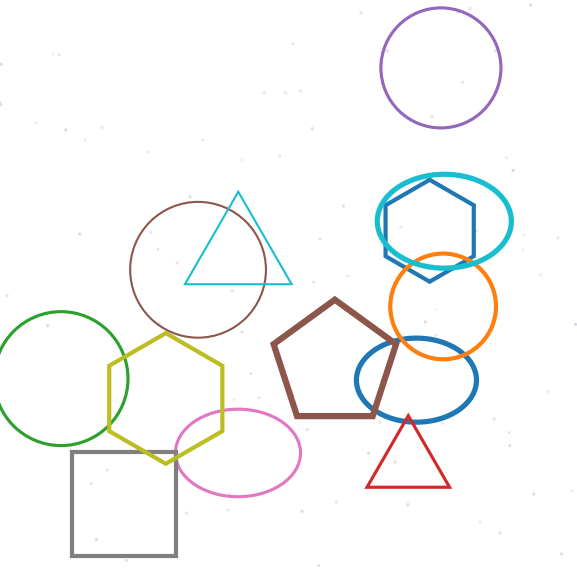[{"shape": "hexagon", "thickness": 2, "radius": 0.44, "center": [0.744, 0.6]}, {"shape": "oval", "thickness": 2.5, "radius": 0.52, "center": [0.721, 0.341]}, {"shape": "circle", "thickness": 2, "radius": 0.46, "center": [0.767, 0.469]}, {"shape": "circle", "thickness": 1.5, "radius": 0.58, "center": [0.106, 0.344]}, {"shape": "triangle", "thickness": 1.5, "radius": 0.41, "center": [0.707, 0.197]}, {"shape": "circle", "thickness": 1.5, "radius": 0.52, "center": [0.764, 0.882]}, {"shape": "circle", "thickness": 1, "radius": 0.59, "center": [0.343, 0.532]}, {"shape": "pentagon", "thickness": 3, "radius": 0.56, "center": [0.58, 0.369]}, {"shape": "oval", "thickness": 1.5, "radius": 0.54, "center": [0.412, 0.215]}, {"shape": "square", "thickness": 2, "radius": 0.45, "center": [0.214, 0.127]}, {"shape": "hexagon", "thickness": 2, "radius": 0.57, "center": [0.287, 0.309]}, {"shape": "oval", "thickness": 2.5, "radius": 0.58, "center": [0.769, 0.616]}, {"shape": "triangle", "thickness": 1, "radius": 0.53, "center": [0.413, 0.56]}]